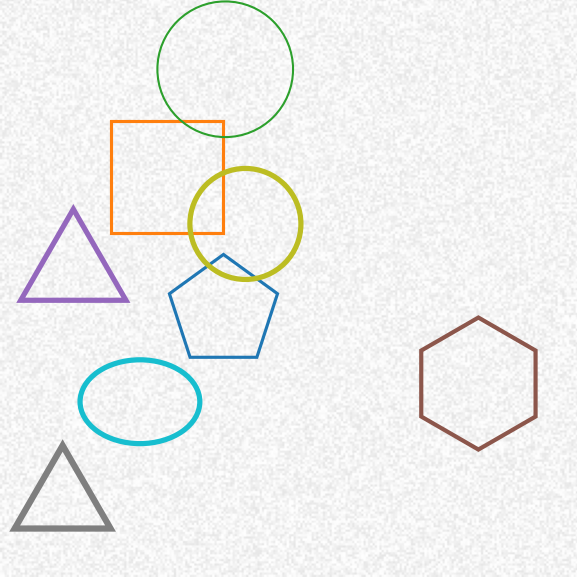[{"shape": "pentagon", "thickness": 1.5, "radius": 0.49, "center": [0.387, 0.46]}, {"shape": "square", "thickness": 1.5, "radius": 0.48, "center": [0.289, 0.693]}, {"shape": "circle", "thickness": 1, "radius": 0.59, "center": [0.39, 0.879]}, {"shape": "triangle", "thickness": 2.5, "radius": 0.53, "center": [0.127, 0.532]}, {"shape": "hexagon", "thickness": 2, "radius": 0.57, "center": [0.828, 0.335]}, {"shape": "triangle", "thickness": 3, "radius": 0.48, "center": [0.108, 0.132]}, {"shape": "circle", "thickness": 2.5, "radius": 0.48, "center": [0.425, 0.611]}, {"shape": "oval", "thickness": 2.5, "radius": 0.52, "center": [0.242, 0.304]}]